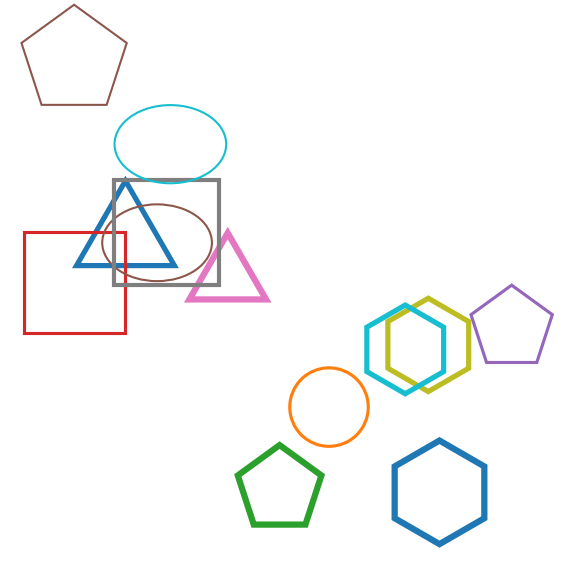[{"shape": "hexagon", "thickness": 3, "radius": 0.45, "center": [0.761, 0.147]}, {"shape": "triangle", "thickness": 2.5, "radius": 0.49, "center": [0.217, 0.588]}, {"shape": "circle", "thickness": 1.5, "radius": 0.34, "center": [0.57, 0.294]}, {"shape": "pentagon", "thickness": 3, "radius": 0.38, "center": [0.484, 0.152]}, {"shape": "square", "thickness": 1.5, "radius": 0.44, "center": [0.129, 0.51]}, {"shape": "pentagon", "thickness": 1.5, "radius": 0.37, "center": [0.886, 0.431]}, {"shape": "oval", "thickness": 1, "radius": 0.47, "center": [0.272, 0.579]}, {"shape": "pentagon", "thickness": 1, "radius": 0.48, "center": [0.128, 0.895]}, {"shape": "triangle", "thickness": 3, "radius": 0.38, "center": [0.394, 0.519]}, {"shape": "square", "thickness": 2, "radius": 0.45, "center": [0.288, 0.597]}, {"shape": "hexagon", "thickness": 2.5, "radius": 0.4, "center": [0.742, 0.402]}, {"shape": "oval", "thickness": 1, "radius": 0.48, "center": [0.295, 0.749]}, {"shape": "hexagon", "thickness": 2.5, "radius": 0.38, "center": [0.702, 0.394]}]